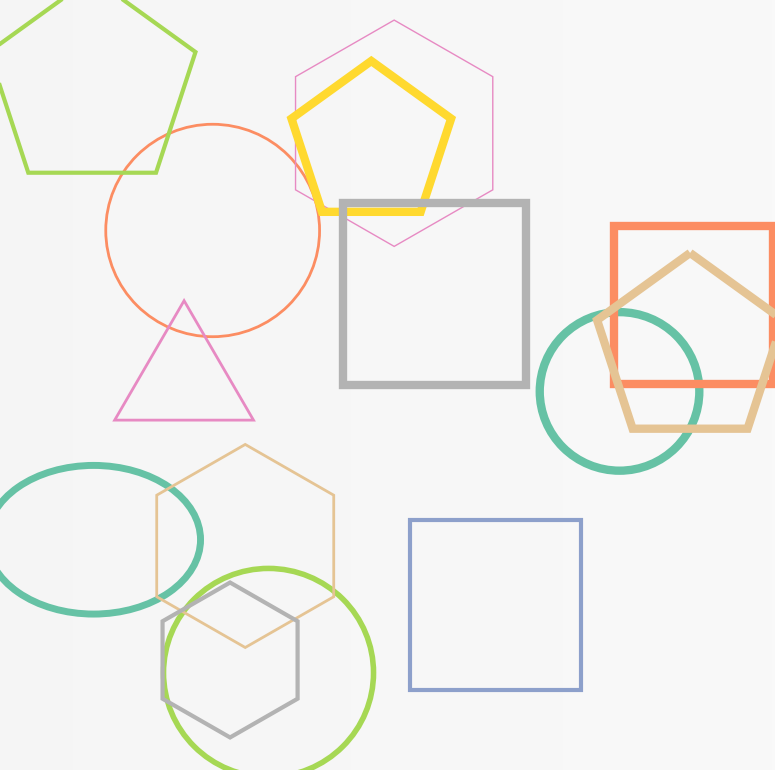[{"shape": "oval", "thickness": 2.5, "radius": 0.69, "center": [0.121, 0.299]}, {"shape": "circle", "thickness": 3, "radius": 0.51, "center": [0.799, 0.492]}, {"shape": "circle", "thickness": 1, "radius": 0.69, "center": [0.274, 0.701]}, {"shape": "square", "thickness": 3, "radius": 0.51, "center": [0.895, 0.604]}, {"shape": "square", "thickness": 1.5, "radius": 0.55, "center": [0.64, 0.214]}, {"shape": "hexagon", "thickness": 0.5, "radius": 0.73, "center": [0.509, 0.827]}, {"shape": "triangle", "thickness": 1, "radius": 0.52, "center": [0.238, 0.506]}, {"shape": "circle", "thickness": 2, "radius": 0.68, "center": [0.346, 0.126]}, {"shape": "pentagon", "thickness": 1.5, "radius": 0.7, "center": [0.119, 0.889]}, {"shape": "pentagon", "thickness": 3, "radius": 0.54, "center": [0.479, 0.813]}, {"shape": "pentagon", "thickness": 3, "radius": 0.63, "center": [0.89, 0.545]}, {"shape": "hexagon", "thickness": 1, "radius": 0.66, "center": [0.316, 0.291]}, {"shape": "hexagon", "thickness": 1.5, "radius": 0.5, "center": [0.297, 0.143]}, {"shape": "square", "thickness": 3, "radius": 0.59, "center": [0.561, 0.618]}]